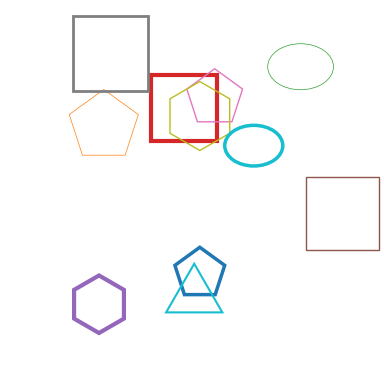[{"shape": "pentagon", "thickness": 2.5, "radius": 0.34, "center": [0.519, 0.29]}, {"shape": "pentagon", "thickness": 0.5, "radius": 0.47, "center": [0.27, 0.673]}, {"shape": "oval", "thickness": 0.5, "radius": 0.43, "center": [0.781, 0.827]}, {"shape": "square", "thickness": 3, "radius": 0.43, "center": [0.478, 0.719]}, {"shape": "hexagon", "thickness": 3, "radius": 0.37, "center": [0.257, 0.21]}, {"shape": "square", "thickness": 1, "radius": 0.48, "center": [0.89, 0.446]}, {"shape": "pentagon", "thickness": 1, "radius": 0.38, "center": [0.558, 0.745]}, {"shape": "square", "thickness": 2, "radius": 0.49, "center": [0.288, 0.86]}, {"shape": "hexagon", "thickness": 1, "radius": 0.45, "center": [0.519, 0.699]}, {"shape": "triangle", "thickness": 1.5, "radius": 0.42, "center": [0.504, 0.231]}, {"shape": "oval", "thickness": 2.5, "radius": 0.38, "center": [0.659, 0.622]}]